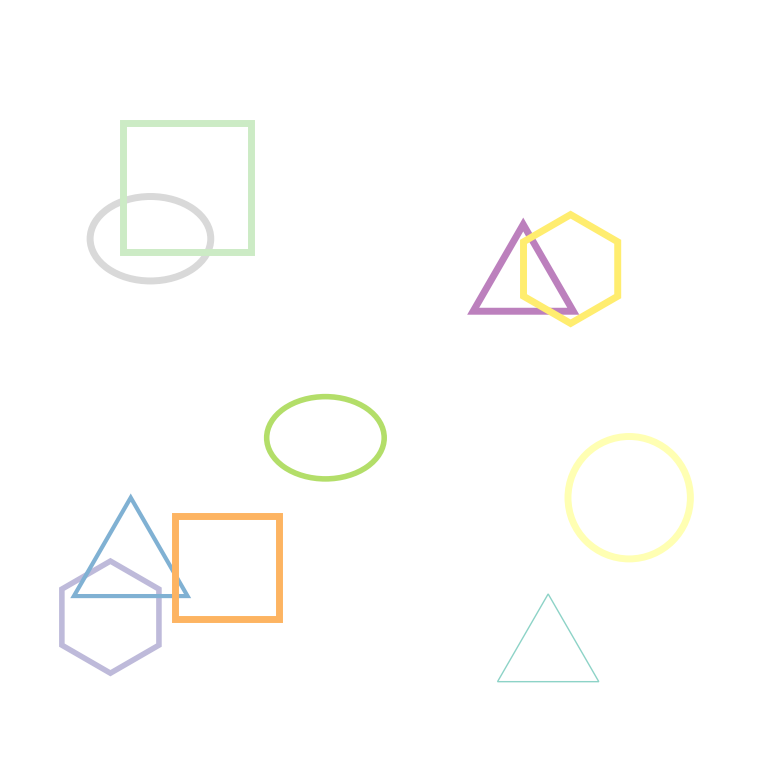[{"shape": "triangle", "thickness": 0.5, "radius": 0.38, "center": [0.712, 0.153]}, {"shape": "circle", "thickness": 2.5, "radius": 0.4, "center": [0.817, 0.354]}, {"shape": "hexagon", "thickness": 2, "radius": 0.36, "center": [0.143, 0.199]}, {"shape": "triangle", "thickness": 1.5, "radius": 0.43, "center": [0.17, 0.268]}, {"shape": "square", "thickness": 2.5, "radius": 0.34, "center": [0.295, 0.263]}, {"shape": "oval", "thickness": 2, "radius": 0.38, "center": [0.423, 0.431]}, {"shape": "oval", "thickness": 2.5, "radius": 0.39, "center": [0.195, 0.69]}, {"shape": "triangle", "thickness": 2.5, "radius": 0.38, "center": [0.68, 0.633]}, {"shape": "square", "thickness": 2.5, "radius": 0.42, "center": [0.243, 0.756]}, {"shape": "hexagon", "thickness": 2.5, "radius": 0.35, "center": [0.741, 0.651]}]